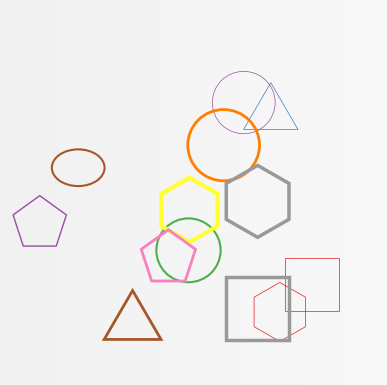[{"shape": "square", "thickness": 0.5, "radius": 0.35, "center": [0.805, 0.261]}, {"shape": "hexagon", "thickness": 0.5, "radius": 0.38, "center": [0.722, 0.19]}, {"shape": "triangle", "thickness": 0.5, "radius": 0.41, "center": [0.699, 0.704]}, {"shape": "circle", "thickness": 1.5, "radius": 0.41, "center": [0.486, 0.35]}, {"shape": "circle", "thickness": 0.5, "radius": 0.41, "center": [0.629, 0.734]}, {"shape": "pentagon", "thickness": 1, "radius": 0.36, "center": [0.103, 0.419]}, {"shape": "circle", "thickness": 2, "radius": 0.46, "center": [0.577, 0.623]}, {"shape": "hexagon", "thickness": 3, "radius": 0.42, "center": [0.489, 0.455]}, {"shape": "triangle", "thickness": 2, "radius": 0.42, "center": [0.342, 0.161]}, {"shape": "oval", "thickness": 1.5, "radius": 0.34, "center": [0.202, 0.564]}, {"shape": "pentagon", "thickness": 2, "radius": 0.37, "center": [0.435, 0.33]}, {"shape": "hexagon", "thickness": 2.5, "radius": 0.47, "center": [0.665, 0.477]}, {"shape": "square", "thickness": 2.5, "radius": 0.41, "center": [0.664, 0.2]}]